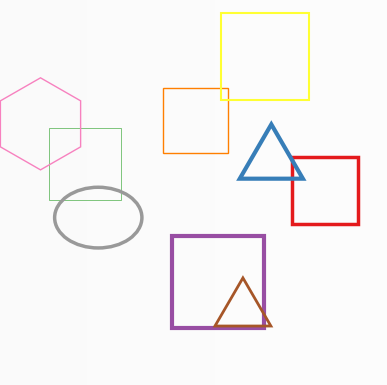[{"shape": "square", "thickness": 2.5, "radius": 0.43, "center": [0.839, 0.505]}, {"shape": "triangle", "thickness": 3, "radius": 0.47, "center": [0.7, 0.583]}, {"shape": "square", "thickness": 0.5, "radius": 0.47, "center": [0.219, 0.573]}, {"shape": "square", "thickness": 3, "radius": 0.59, "center": [0.562, 0.268]}, {"shape": "square", "thickness": 1, "radius": 0.42, "center": [0.504, 0.688]}, {"shape": "square", "thickness": 1.5, "radius": 0.57, "center": [0.683, 0.852]}, {"shape": "triangle", "thickness": 2, "radius": 0.42, "center": [0.627, 0.195]}, {"shape": "hexagon", "thickness": 1, "radius": 0.6, "center": [0.105, 0.678]}, {"shape": "oval", "thickness": 2.5, "radius": 0.56, "center": [0.254, 0.435]}]